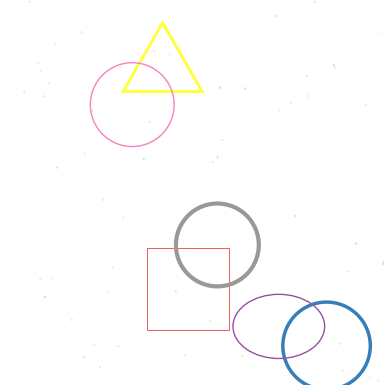[{"shape": "square", "thickness": 0.5, "radius": 0.53, "center": [0.488, 0.25]}, {"shape": "circle", "thickness": 2.5, "radius": 0.57, "center": [0.848, 0.102]}, {"shape": "oval", "thickness": 1, "radius": 0.6, "center": [0.724, 0.152]}, {"shape": "triangle", "thickness": 2, "radius": 0.59, "center": [0.422, 0.822]}, {"shape": "circle", "thickness": 1, "radius": 0.54, "center": [0.343, 0.728]}, {"shape": "circle", "thickness": 3, "radius": 0.54, "center": [0.565, 0.364]}]